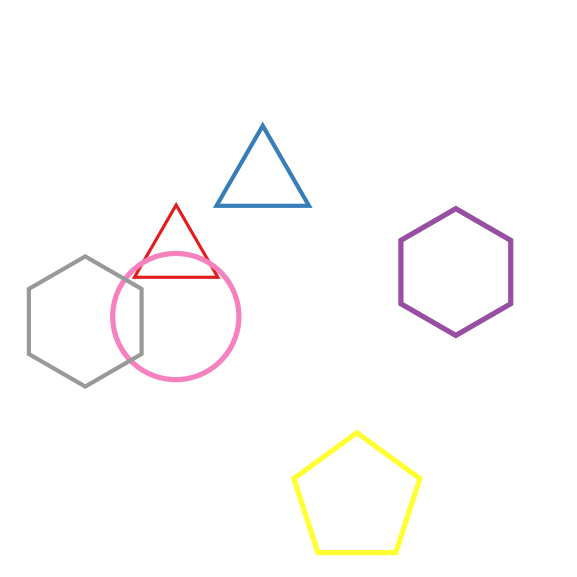[{"shape": "triangle", "thickness": 1.5, "radius": 0.42, "center": [0.305, 0.561]}, {"shape": "triangle", "thickness": 2, "radius": 0.46, "center": [0.455, 0.689]}, {"shape": "hexagon", "thickness": 2.5, "radius": 0.55, "center": [0.789, 0.528]}, {"shape": "pentagon", "thickness": 2.5, "radius": 0.57, "center": [0.618, 0.135]}, {"shape": "circle", "thickness": 2.5, "radius": 0.55, "center": [0.304, 0.451]}, {"shape": "hexagon", "thickness": 2, "radius": 0.56, "center": [0.148, 0.442]}]